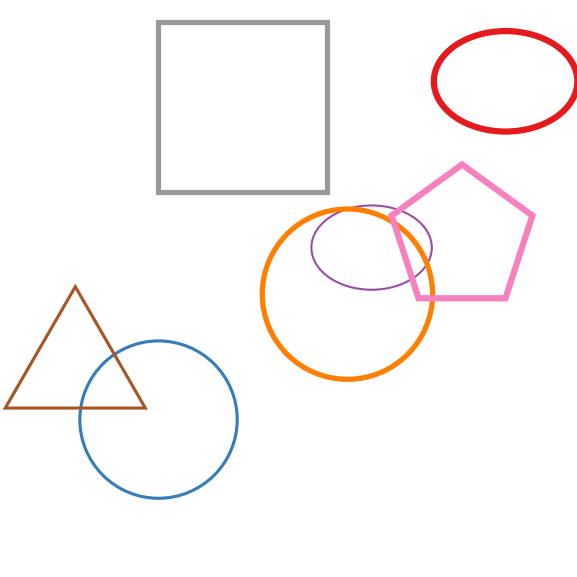[{"shape": "oval", "thickness": 3, "radius": 0.62, "center": [0.875, 0.858]}, {"shape": "circle", "thickness": 1.5, "radius": 0.68, "center": [0.275, 0.273]}, {"shape": "oval", "thickness": 1, "radius": 0.52, "center": [0.643, 0.57]}, {"shape": "circle", "thickness": 2.5, "radius": 0.74, "center": [0.602, 0.49]}, {"shape": "triangle", "thickness": 1.5, "radius": 0.7, "center": [0.13, 0.363]}, {"shape": "pentagon", "thickness": 3, "radius": 0.64, "center": [0.8, 0.586]}, {"shape": "square", "thickness": 2.5, "radius": 0.73, "center": [0.42, 0.814]}]